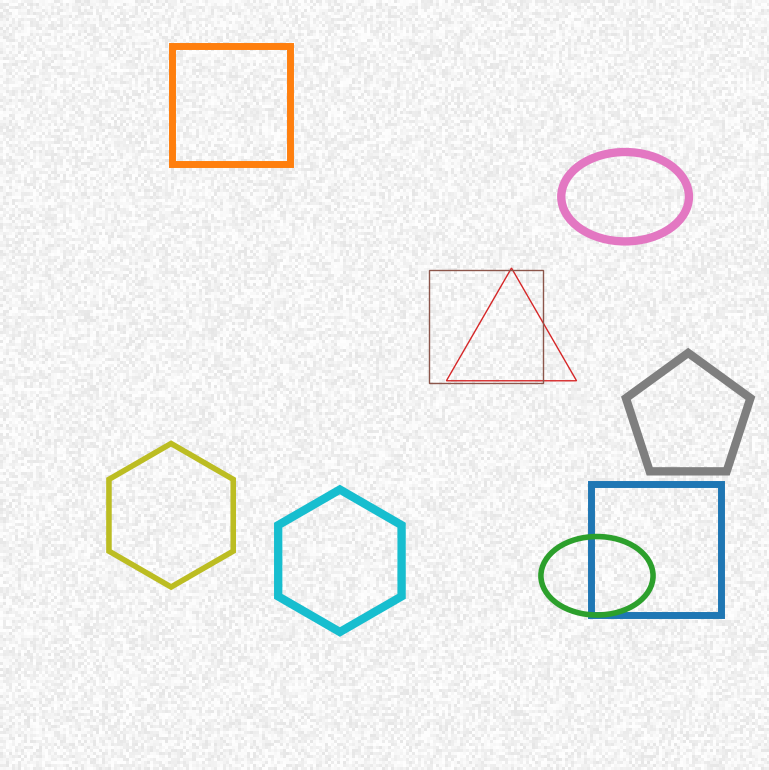[{"shape": "square", "thickness": 2.5, "radius": 0.42, "center": [0.852, 0.286]}, {"shape": "square", "thickness": 2.5, "radius": 0.38, "center": [0.3, 0.863]}, {"shape": "oval", "thickness": 2, "radius": 0.36, "center": [0.775, 0.252]}, {"shape": "triangle", "thickness": 0.5, "radius": 0.49, "center": [0.664, 0.554]}, {"shape": "square", "thickness": 0.5, "radius": 0.37, "center": [0.631, 0.576]}, {"shape": "oval", "thickness": 3, "radius": 0.41, "center": [0.812, 0.745]}, {"shape": "pentagon", "thickness": 3, "radius": 0.43, "center": [0.894, 0.457]}, {"shape": "hexagon", "thickness": 2, "radius": 0.47, "center": [0.222, 0.331]}, {"shape": "hexagon", "thickness": 3, "radius": 0.46, "center": [0.441, 0.272]}]